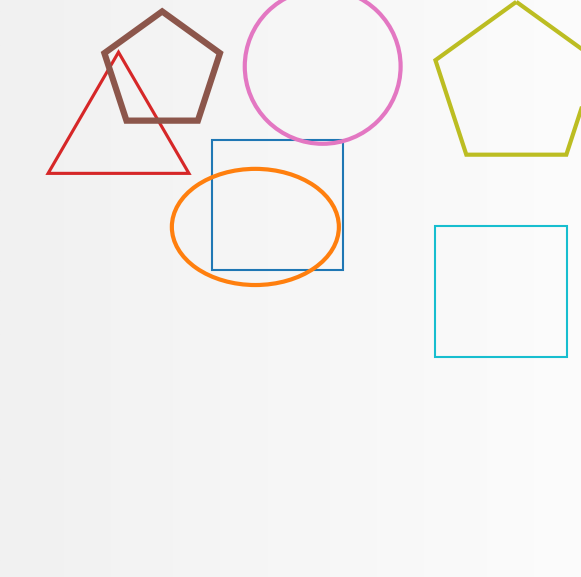[{"shape": "square", "thickness": 1, "radius": 0.56, "center": [0.477, 0.644]}, {"shape": "oval", "thickness": 2, "radius": 0.72, "center": [0.439, 0.606]}, {"shape": "triangle", "thickness": 1.5, "radius": 0.7, "center": [0.204, 0.769]}, {"shape": "pentagon", "thickness": 3, "radius": 0.52, "center": [0.279, 0.875]}, {"shape": "circle", "thickness": 2, "radius": 0.67, "center": [0.555, 0.884]}, {"shape": "pentagon", "thickness": 2, "radius": 0.73, "center": [0.888, 0.85]}, {"shape": "square", "thickness": 1, "radius": 0.57, "center": [0.862, 0.494]}]